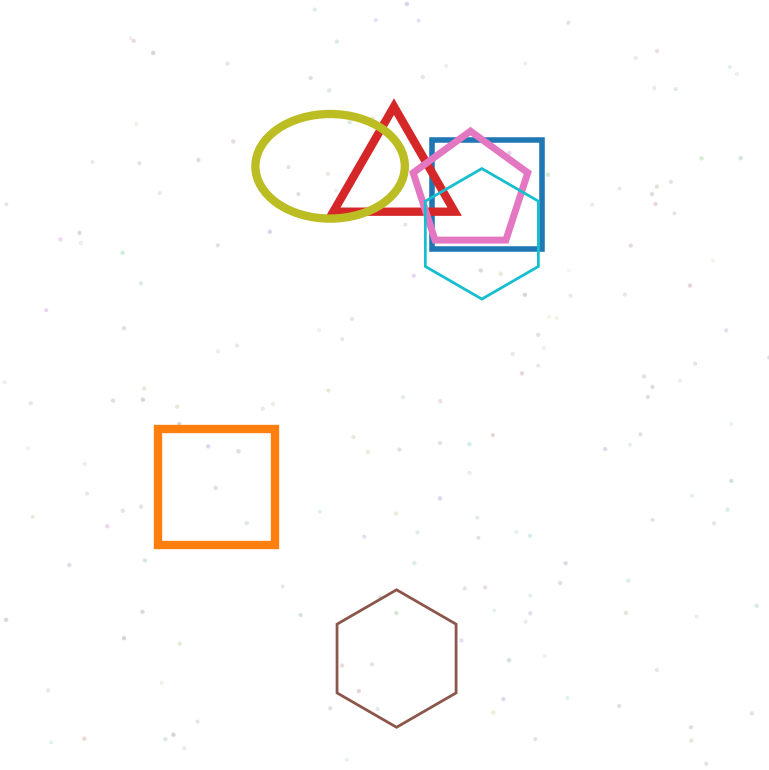[{"shape": "square", "thickness": 2, "radius": 0.36, "center": [0.633, 0.748]}, {"shape": "square", "thickness": 3, "radius": 0.38, "center": [0.281, 0.368]}, {"shape": "triangle", "thickness": 3, "radius": 0.45, "center": [0.512, 0.771]}, {"shape": "hexagon", "thickness": 1, "radius": 0.45, "center": [0.515, 0.145]}, {"shape": "pentagon", "thickness": 2.5, "radius": 0.39, "center": [0.611, 0.751]}, {"shape": "oval", "thickness": 3, "radius": 0.49, "center": [0.429, 0.784]}, {"shape": "hexagon", "thickness": 1, "radius": 0.42, "center": [0.626, 0.696]}]